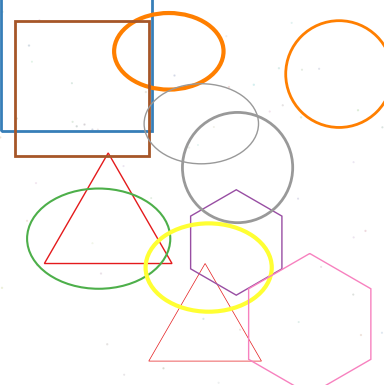[{"shape": "triangle", "thickness": 1, "radius": 0.96, "center": [0.281, 0.411]}, {"shape": "triangle", "thickness": 0.5, "radius": 0.85, "center": [0.533, 0.147]}, {"shape": "square", "thickness": 2, "radius": 0.98, "center": [0.199, 0.856]}, {"shape": "oval", "thickness": 1.5, "radius": 0.93, "center": [0.256, 0.38]}, {"shape": "hexagon", "thickness": 1, "radius": 0.68, "center": [0.614, 0.37]}, {"shape": "oval", "thickness": 3, "radius": 0.71, "center": [0.439, 0.867]}, {"shape": "circle", "thickness": 2, "radius": 0.69, "center": [0.881, 0.808]}, {"shape": "oval", "thickness": 3, "radius": 0.82, "center": [0.542, 0.305]}, {"shape": "square", "thickness": 2, "radius": 0.87, "center": [0.213, 0.771]}, {"shape": "hexagon", "thickness": 1, "radius": 0.92, "center": [0.805, 0.158]}, {"shape": "circle", "thickness": 2, "radius": 0.72, "center": [0.617, 0.565]}, {"shape": "oval", "thickness": 1, "radius": 0.74, "center": [0.523, 0.679]}]